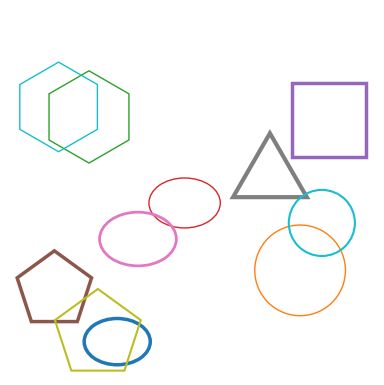[{"shape": "oval", "thickness": 2.5, "radius": 0.43, "center": [0.304, 0.113]}, {"shape": "circle", "thickness": 1, "radius": 0.59, "center": [0.779, 0.298]}, {"shape": "hexagon", "thickness": 1, "radius": 0.6, "center": [0.231, 0.696]}, {"shape": "oval", "thickness": 1, "radius": 0.46, "center": [0.48, 0.473]}, {"shape": "square", "thickness": 2.5, "radius": 0.48, "center": [0.854, 0.688]}, {"shape": "pentagon", "thickness": 2.5, "radius": 0.51, "center": [0.141, 0.247]}, {"shape": "oval", "thickness": 2, "radius": 0.5, "center": [0.358, 0.379]}, {"shape": "triangle", "thickness": 3, "radius": 0.55, "center": [0.701, 0.543]}, {"shape": "pentagon", "thickness": 1.5, "radius": 0.59, "center": [0.254, 0.132]}, {"shape": "circle", "thickness": 1.5, "radius": 0.43, "center": [0.836, 0.421]}, {"shape": "hexagon", "thickness": 1, "radius": 0.58, "center": [0.152, 0.722]}]